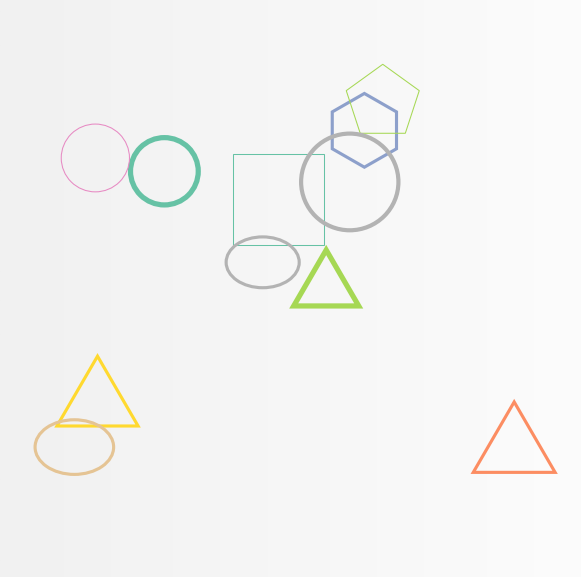[{"shape": "circle", "thickness": 2.5, "radius": 0.29, "center": [0.283, 0.703]}, {"shape": "square", "thickness": 0.5, "radius": 0.39, "center": [0.479, 0.654]}, {"shape": "triangle", "thickness": 1.5, "radius": 0.41, "center": [0.885, 0.222]}, {"shape": "hexagon", "thickness": 1.5, "radius": 0.32, "center": [0.627, 0.773]}, {"shape": "circle", "thickness": 0.5, "radius": 0.29, "center": [0.164, 0.726]}, {"shape": "triangle", "thickness": 2.5, "radius": 0.32, "center": [0.561, 0.502]}, {"shape": "pentagon", "thickness": 0.5, "radius": 0.33, "center": [0.659, 0.822]}, {"shape": "triangle", "thickness": 1.5, "radius": 0.4, "center": [0.168, 0.302]}, {"shape": "oval", "thickness": 1.5, "radius": 0.34, "center": [0.128, 0.225]}, {"shape": "oval", "thickness": 1.5, "radius": 0.31, "center": [0.452, 0.545]}, {"shape": "circle", "thickness": 2, "radius": 0.42, "center": [0.602, 0.684]}]